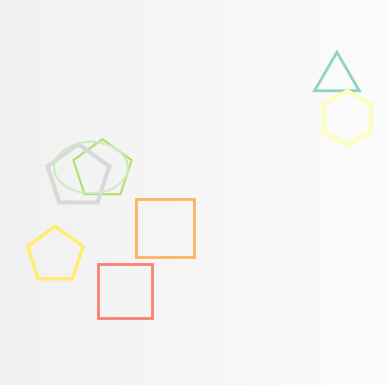[{"shape": "triangle", "thickness": 2, "radius": 0.33, "center": [0.869, 0.798]}, {"shape": "hexagon", "thickness": 2.5, "radius": 0.35, "center": [0.896, 0.694]}, {"shape": "square", "thickness": 2, "radius": 0.35, "center": [0.323, 0.245]}, {"shape": "square", "thickness": 2, "radius": 0.37, "center": [0.425, 0.408]}, {"shape": "pentagon", "thickness": 1.5, "radius": 0.39, "center": [0.265, 0.56]}, {"shape": "pentagon", "thickness": 3, "radius": 0.42, "center": [0.202, 0.542]}, {"shape": "oval", "thickness": 1.5, "radius": 0.48, "center": [0.235, 0.565]}, {"shape": "pentagon", "thickness": 2.5, "radius": 0.38, "center": [0.143, 0.337]}]